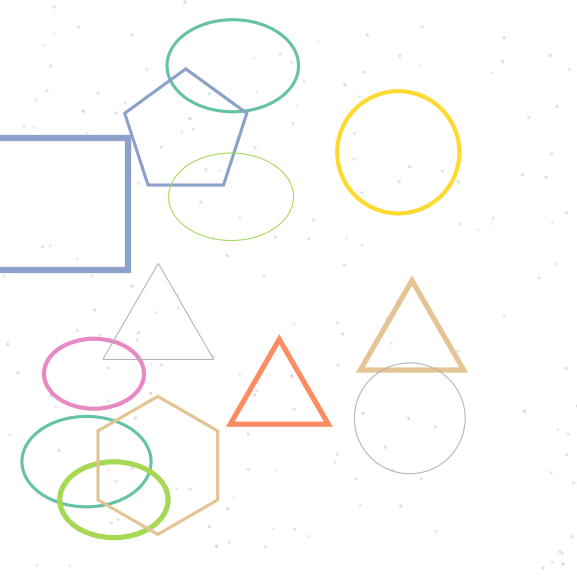[{"shape": "oval", "thickness": 1.5, "radius": 0.56, "center": [0.15, 0.2]}, {"shape": "oval", "thickness": 1.5, "radius": 0.57, "center": [0.403, 0.885]}, {"shape": "triangle", "thickness": 2.5, "radius": 0.49, "center": [0.484, 0.314]}, {"shape": "pentagon", "thickness": 1.5, "radius": 0.56, "center": [0.322, 0.769]}, {"shape": "square", "thickness": 3, "radius": 0.57, "center": [0.107, 0.646]}, {"shape": "oval", "thickness": 2, "radius": 0.43, "center": [0.163, 0.352]}, {"shape": "oval", "thickness": 0.5, "radius": 0.54, "center": [0.4, 0.658]}, {"shape": "oval", "thickness": 2.5, "radius": 0.47, "center": [0.197, 0.134]}, {"shape": "circle", "thickness": 2, "radius": 0.53, "center": [0.69, 0.735]}, {"shape": "hexagon", "thickness": 1.5, "radius": 0.6, "center": [0.273, 0.193]}, {"shape": "triangle", "thickness": 2.5, "radius": 0.52, "center": [0.713, 0.41]}, {"shape": "circle", "thickness": 0.5, "radius": 0.48, "center": [0.71, 0.275]}, {"shape": "triangle", "thickness": 0.5, "radius": 0.55, "center": [0.274, 0.432]}]